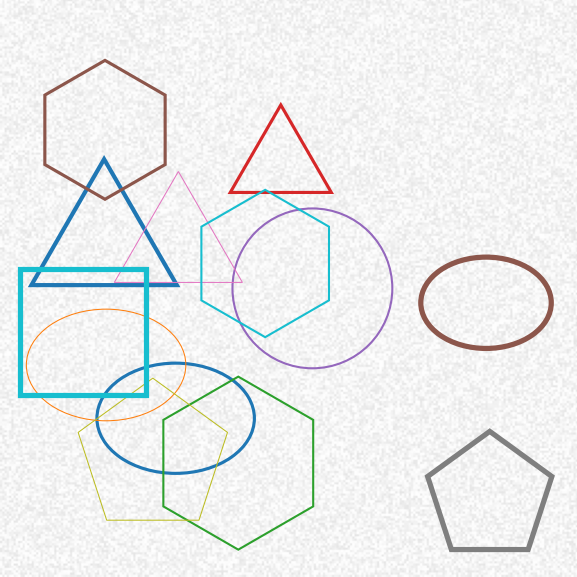[{"shape": "triangle", "thickness": 2, "radius": 0.73, "center": [0.18, 0.578]}, {"shape": "oval", "thickness": 1.5, "radius": 0.68, "center": [0.304, 0.275]}, {"shape": "oval", "thickness": 0.5, "radius": 0.69, "center": [0.184, 0.367]}, {"shape": "hexagon", "thickness": 1, "radius": 0.75, "center": [0.413, 0.197]}, {"shape": "triangle", "thickness": 1.5, "radius": 0.51, "center": [0.486, 0.716]}, {"shape": "circle", "thickness": 1, "radius": 0.69, "center": [0.541, 0.5]}, {"shape": "hexagon", "thickness": 1.5, "radius": 0.6, "center": [0.182, 0.774]}, {"shape": "oval", "thickness": 2.5, "radius": 0.56, "center": [0.842, 0.475]}, {"shape": "triangle", "thickness": 0.5, "radius": 0.64, "center": [0.309, 0.574]}, {"shape": "pentagon", "thickness": 2.5, "radius": 0.57, "center": [0.848, 0.139]}, {"shape": "pentagon", "thickness": 0.5, "radius": 0.68, "center": [0.265, 0.208]}, {"shape": "square", "thickness": 2.5, "radius": 0.55, "center": [0.143, 0.424]}, {"shape": "hexagon", "thickness": 1, "radius": 0.64, "center": [0.459, 0.543]}]